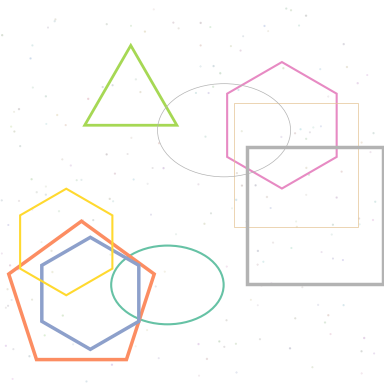[{"shape": "oval", "thickness": 1.5, "radius": 0.73, "center": [0.435, 0.26]}, {"shape": "pentagon", "thickness": 2.5, "radius": 0.99, "center": [0.212, 0.227]}, {"shape": "hexagon", "thickness": 2.5, "radius": 0.73, "center": [0.235, 0.238]}, {"shape": "hexagon", "thickness": 1.5, "radius": 0.82, "center": [0.732, 0.675]}, {"shape": "triangle", "thickness": 2, "radius": 0.69, "center": [0.34, 0.744]}, {"shape": "hexagon", "thickness": 1.5, "radius": 0.69, "center": [0.172, 0.371]}, {"shape": "square", "thickness": 0.5, "radius": 0.81, "center": [0.77, 0.571]}, {"shape": "oval", "thickness": 0.5, "radius": 0.86, "center": [0.582, 0.662]}, {"shape": "square", "thickness": 2.5, "radius": 0.89, "center": [0.818, 0.44]}]